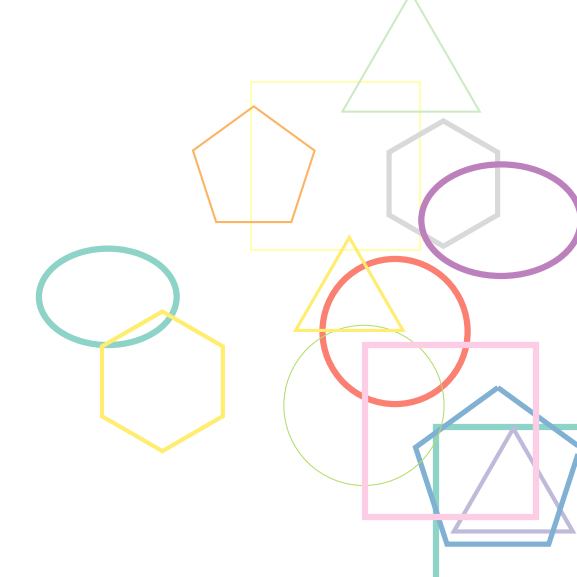[{"shape": "oval", "thickness": 3, "radius": 0.6, "center": [0.187, 0.485]}, {"shape": "square", "thickness": 3, "radius": 0.69, "center": [0.891, 0.123]}, {"shape": "square", "thickness": 1, "radius": 0.73, "center": [0.581, 0.712]}, {"shape": "triangle", "thickness": 2, "radius": 0.59, "center": [0.889, 0.138]}, {"shape": "circle", "thickness": 3, "radius": 0.63, "center": [0.684, 0.425]}, {"shape": "pentagon", "thickness": 2.5, "radius": 0.75, "center": [0.862, 0.178]}, {"shape": "pentagon", "thickness": 1, "radius": 0.55, "center": [0.439, 0.704]}, {"shape": "circle", "thickness": 0.5, "radius": 0.69, "center": [0.63, 0.297]}, {"shape": "square", "thickness": 3, "radius": 0.74, "center": [0.78, 0.253]}, {"shape": "hexagon", "thickness": 2.5, "radius": 0.54, "center": [0.768, 0.681]}, {"shape": "oval", "thickness": 3, "radius": 0.69, "center": [0.868, 0.618]}, {"shape": "triangle", "thickness": 1, "radius": 0.69, "center": [0.712, 0.874]}, {"shape": "hexagon", "thickness": 2, "radius": 0.6, "center": [0.281, 0.339]}, {"shape": "triangle", "thickness": 1.5, "radius": 0.54, "center": [0.605, 0.481]}]